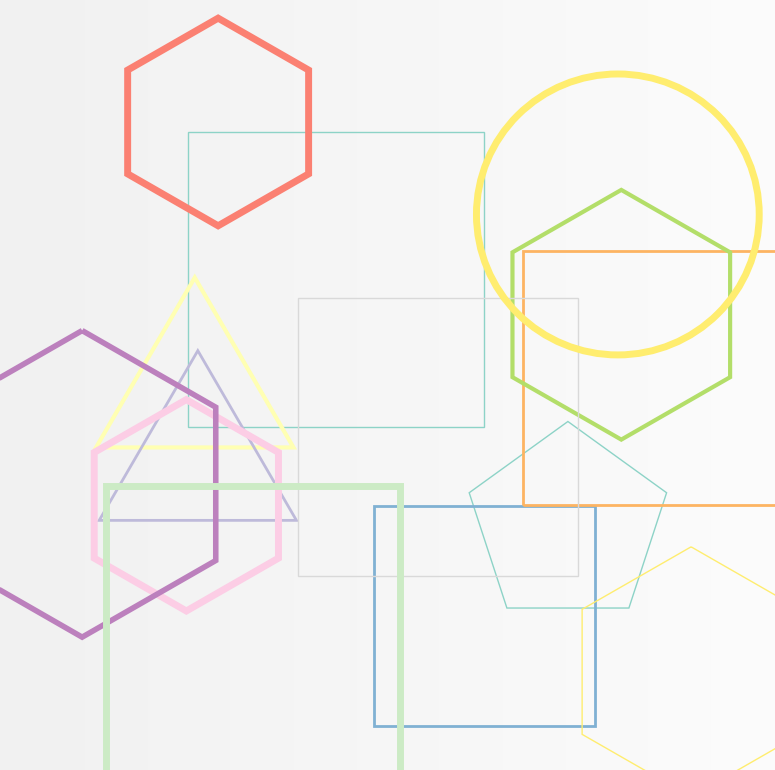[{"shape": "square", "thickness": 0.5, "radius": 0.96, "center": [0.434, 0.637]}, {"shape": "pentagon", "thickness": 0.5, "radius": 0.67, "center": [0.733, 0.319]}, {"shape": "triangle", "thickness": 1.5, "radius": 0.74, "center": [0.251, 0.492]}, {"shape": "triangle", "thickness": 1, "radius": 0.73, "center": [0.255, 0.398]}, {"shape": "hexagon", "thickness": 2.5, "radius": 0.67, "center": [0.281, 0.842]}, {"shape": "square", "thickness": 1, "radius": 0.71, "center": [0.625, 0.2]}, {"shape": "square", "thickness": 1, "radius": 0.83, "center": [0.84, 0.509]}, {"shape": "hexagon", "thickness": 1.5, "radius": 0.81, "center": [0.802, 0.591]}, {"shape": "hexagon", "thickness": 2.5, "radius": 0.69, "center": [0.24, 0.344]}, {"shape": "square", "thickness": 0.5, "radius": 0.9, "center": [0.565, 0.433]}, {"shape": "hexagon", "thickness": 2, "radius": 1.0, "center": [0.106, 0.372]}, {"shape": "square", "thickness": 2.5, "radius": 0.95, "center": [0.326, 0.179]}, {"shape": "hexagon", "thickness": 0.5, "radius": 0.81, "center": [0.892, 0.127]}, {"shape": "circle", "thickness": 2.5, "radius": 0.91, "center": [0.797, 0.721]}]